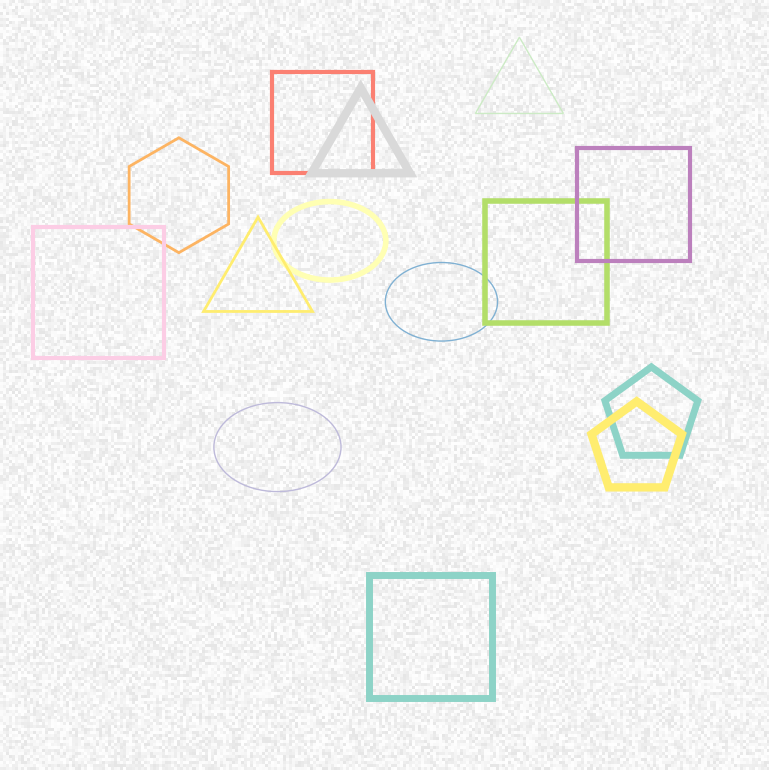[{"shape": "pentagon", "thickness": 2.5, "radius": 0.32, "center": [0.846, 0.46]}, {"shape": "square", "thickness": 2.5, "radius": 0.4, "center": [0.559, 0.173]}, {"shape": "oval", "thickness": 2, "radius": 0.36, "center": [0.428, 0.687]}, {"shape": "oval", "thickness": 0.5, "radius": 0.41, "center": [0.36, 0.419]}, {"shape": "square", "thickness": 1.5, "radius": 0.33, "center": [0.418, 0.841]}, {"shape": "oval", "thickness": 0.5, "radius": 0.36, "center": [0.573, 0.608]}, {"shape": "hexagon", "thickness": 1, "radius": 0.37, "center": [0.232, 0.746]}, {"shape": "square", "thickness": 2, "radius": 0.4, "center": [0.709, 0.66]}, {"shape": "square", "thickness": 1.5, "radius": 0.42, "center": [0.128, 0.62]}, {"shape": "triangle", "thickness": 3, "radius": 0.37, "center": [0.468, 0.812]}, {"shape": "square", "thickness": 1.5, "radius": 0.37, "center": [0.823, 0.734]}, {"shape": "triangle", "thickness": 0.5, "radius": 0.33, "center": [0.675, 0.886]}, {"shape": "triangle", "thickness": 1, "radius": 0.41, "center": [0.335, 0.636]}, {"shape": "pentagon", "thickness": 3, "radius": 0.31, "center": [0.827, 0.417]}]